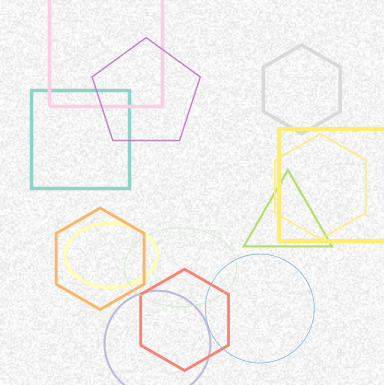[{"shape": "square", "thickness": 2.5, "radius": 0.64, "center": [0.209, 0.64]}, {"shape": "oval", "thickness": 2.5, "radius": 0.6, "center": [0.288, 0.337]}, {"shape": "circle", "thickness": 1.5, "radius": 0.69, "center": [0.409, 0.107]}, {"shape": "hexagon", "thickness": 2, "radius": 0.66, "center": [0.479, 0.169]}, {"shape": "circle", "thickness": 0.5, "radius": 0.71, "center": [0.675, 0.199]}, {"shape": "hexagon", "thickness": 2, "radius": 0.66, "center": [0.26, 0.328]}, {"shape": "triangle", "thickness": 1.5, "radius": 0.66, "center": [0.748, 0.426]}, {"shape": "square", "thickness": 2.5, "radius": 0.73, "center": [0.274, 0.87]}, {"shape": "hexagon", "thickness": 2.5, "radius": 0.58, "center": [0.784, 0.768]}, {"shape": "pentagon", "thickness": 1, "radius": 0.74, "center": [0.38, 0.755]}, {"shape": "oval", "thickness": 0.5, "radius": 0.73, "center": [0.469, 0.306]}, {"shape": "square", "thickness": 3, "radius": 0.73, "center": [0.87, 0.519]}, {"shape": "hexagon", "thickness": 1, "radius": 0.68, "center": [0.832, 0.515]}]